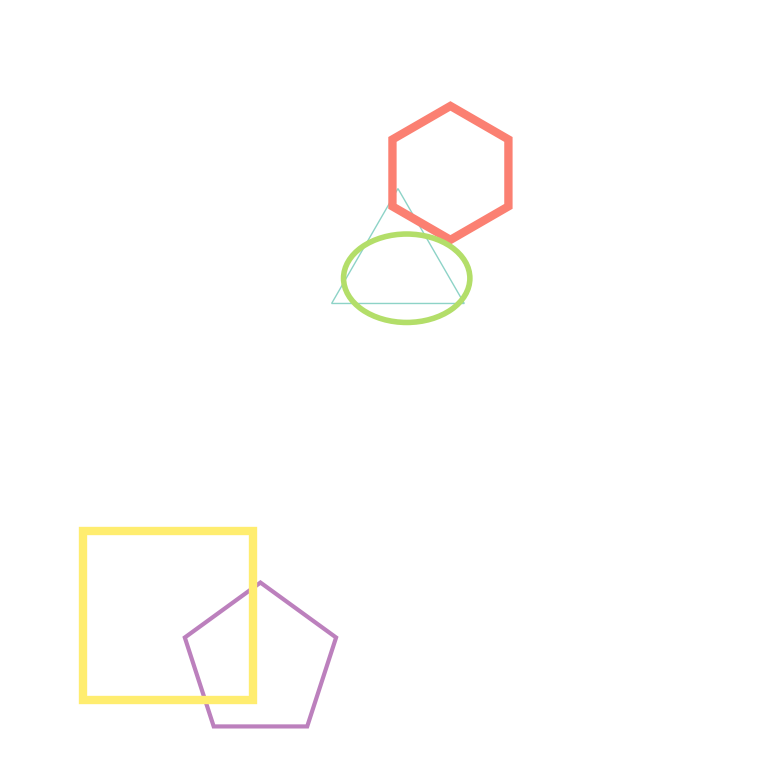[{"shape": "triangle", "thickness": 0.5, "radius": 0.5, "center": [0.517, 0.656]}, {"shape": "hexagon", "thickness": 3, "radius": 0.43, "center": [0.585, 0.775]}, {"shape": "oval", "thickness": 2, "radius": 0.41, "center": [0.528, 0.639]}, {"shape": "pentagon", "thickness": 1.5, "radius": 0.52, "center": [0.338, 0.14]}, {"shape": "square", "thickness": 3, "radius": 0.55, "center": [0.218, 0.201]}]